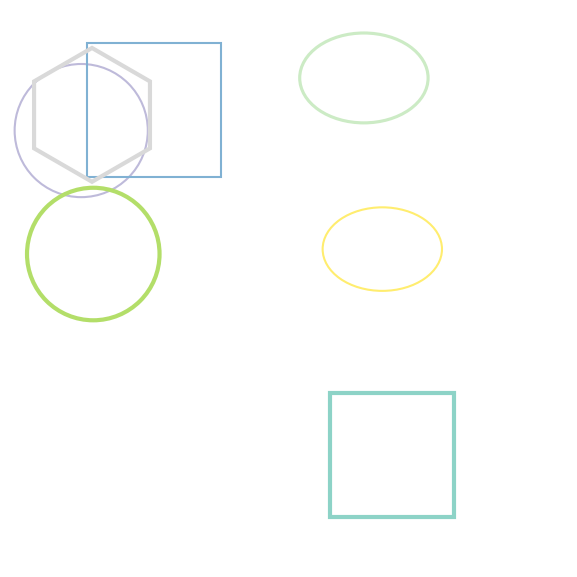[{"shape": "square", "thickness": 2, "radius": 0.53, "center": [0.679, 0.211]}, {"shape": "circle", "thickness": 1, "radius": 0.58, "center": [0.141, 0.773]}, {"shape": "square", "thickness": 1, "radius": 0.58, "center": [0.266, 0.809]}, {"shape": "circle", "thickness": 2, "radius": 0.57, "center": [0.162, 0.559]}, {"shape": "hexagon", "thickness": 2, "radius": 0.58, "center": [0.159, 0.8]}, {"shape": "oval", "thickness": 1.5, "radius": 0.56, "center": [0.63, 0.864]}, {"shape": "oval", "thickness": 1, "radius": 0.52, "center": [0.662, 0.568]}]